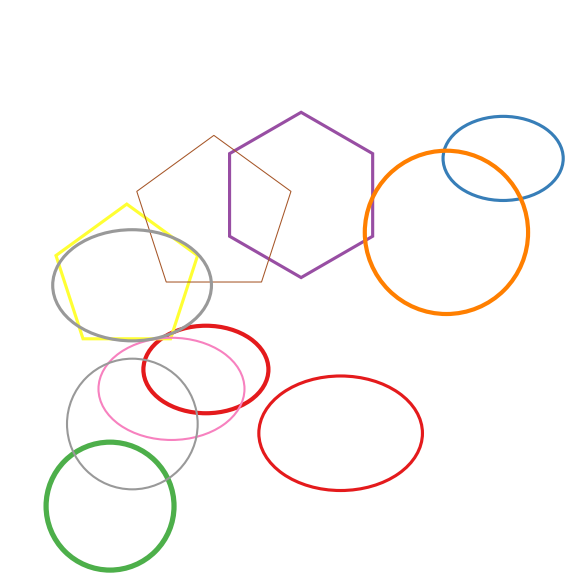[{"shape": "oval", "thickness": 2, "radius": 0.54, "center": [0.357, 0.359]}, {"shape": "oval", "thickness": 1.5, "radius": 0.71, "center": [0.59, 0.249]}, {"shape": "oval", "thickness": 1.5, "radius": 0.52, "center": [0.871, 0.725]}, {"shape": "circle", "thickness": 2.5, "radius": 0.55, "center": [0.191, 0.123]}, {"shape": "hexagon", "thickness": 1.5, "radius": 0.72, "center": [0.521, 0.662]}, {"shape": "circle", "thickness": 2, "radius": 0.71, "center": [0.773, 0.597]}, {"shape": "pentagon", "thickness": 1.5, "radius": 0.64, "center": [0.22, 0.517]}, {"shape": "pentagon", "thickness": 0.5, "radius": 0.7, "center": [0.37, 0.624]}, {"shape": "oval", "thickness": 1, "radius": 0.63, "center": [0.297, 0.326]}, {"shape": "oval", "thickness": 1.5, "radius": 0.69, "center": [0.229, 0.505]}, {"shape": "circle", "thickness": 1, "radius": 0.57, "center": [0.229, 0.265]}]